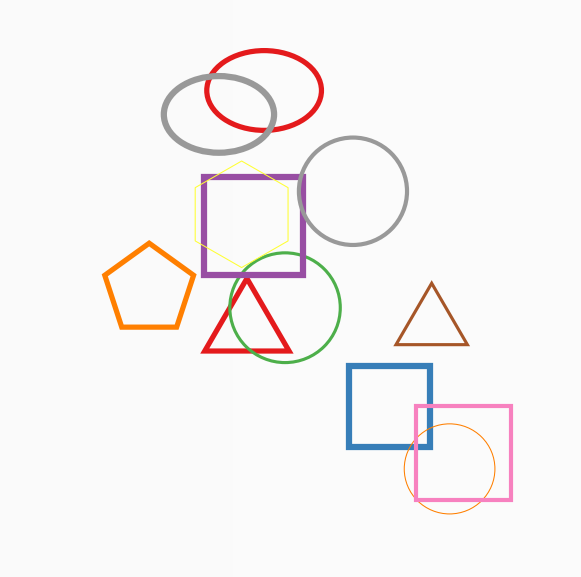[{"shape": "triangle", "thickness": 2.5, "radius": 0.42, "center": [0.425, 0.433]}, {"shape": "oval", "thickness": 2.5, "radius": 0.49, "center": [0.454, 0.842]}, {"shape": "square", "thickness": 3, "radius": 0.35, "center": [0.67, 0.296]}, {"shape": "circle", "thickness": 1.5, "radius": 0.48, "center": [0.49, 0.466]}, {"shape": "square", "thickness": 3, "radius": 0.43, "center": [0.436, 0.607]}, {"shape": "circle", "thickness": 0.5, "radius": 0.39, "center": [0.773, 0.187]}, {"shape": "pentagon", "thickness": 2.5, "radius": 0.4, "center": [0.257, 0.498]}, {"shape": "hexagon", "thickness": 0.5, "radius": 0.46, "center": [0.416, 0.628]}, {"shape": "triangle", "thickness": 1.5, "radius": 0.35, "center": [0.743, 0.438]}, {"shape": "square", "thickness": 2, "radius": 0.41, "center": [0.798, 0.214]}, {"shape": "circle", "thickness": 2, "radius": 0.47, "center": [0.607, 0.668]}, {"shape": "oval", "thickness": 3, "radius": 0.47, "center": [0.377, 0.801]}]